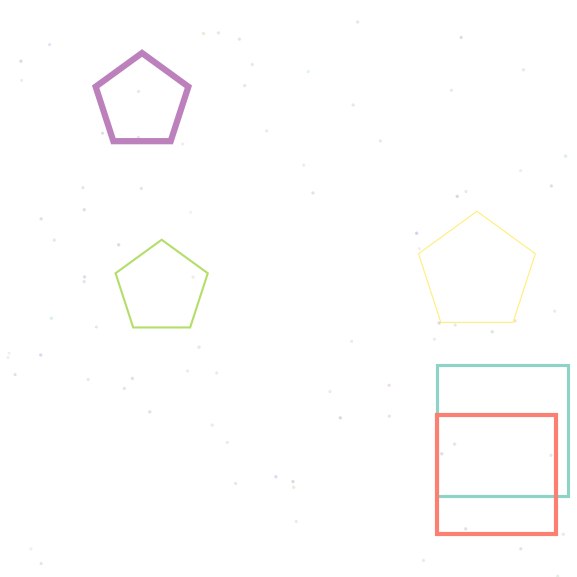[{"shape": "square", "thickness": 1.5, "radius": 0.57, "center": [0.871, 0.254]}, {"shape": "square", "thickness": 2, "radius": 0.51, "center": [0.86, 0.177]}, {"shape": "pentagon", "thickness": 1, "radius": 0.42, "center": [0.28, 0.5]}, {"shape": "pentagon", "thickness": 3, "radius": 0.42, "center": [0.246, 0.823]}, {"shape": "pentagon", "thickness": 0.5, "radius": 0.53, "center": [0.826, 0.527]}]